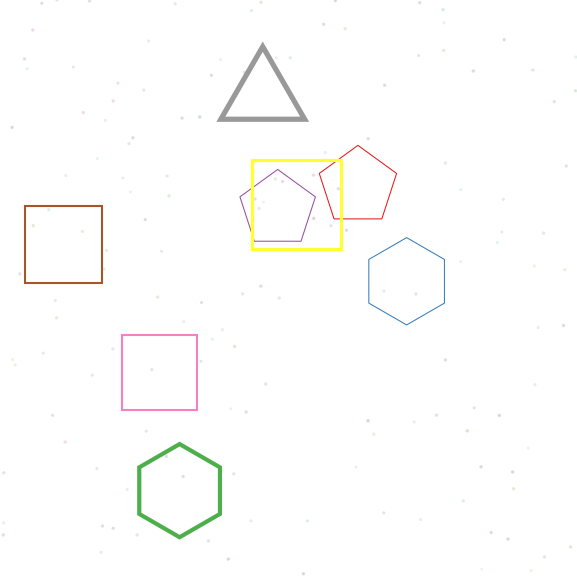[{"shape": "pentagon", "thickness": 0.5, "radius": 0.35, "center": [0.62, 0.677]}, {"shape": "hexagon", "thickness": 0.5, "radius": 0.38, "center": [0.704, 0.512]}, {"shape": "hexagon", "thickness": 2, "radius": 0.4, "center": [0.311, 0.15]}, {"shape": "pentagon", "thickness": 0.5, "radius": 0.34, "center": [0.481, 0.637]}, {"shape": "square", "thickness": 1.5, "radius": 0.39, "center": [0.513, 0.646]}, {"shape": "square", "thickness": 1, "radius": 0.33, "center": [0.11, 0.576]}, {"shape": "square", "thickness": 1, "radius": 0.32, "center": [0.277, 0.355]}, {"shape": "triangle", "thickness": 2.5, "radius": 0.42, "center": [0.455, 0.835]}]